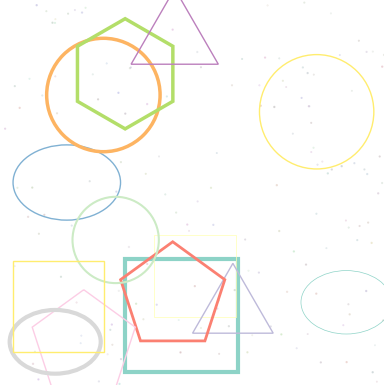[{"shape": "square", "thickness": 3, "radius": 0.73, "center": [0.471, 0.18]}, {"shape": "oval", "thickness": 0.5, "radius": 0.59, "center": [0.899, 0.215]}, {"shape": "square", "thickness": 0.5, "radius": 0.53, "center": [0.507, 0.283]}, {"shape": "triangle", "thickness": 1, "radius": 0.6, "center": [0.605, 0.195]}, {"shape": "pentagon", "thickness": 2, "radius": 0.71, "center": [0.449, 0.23]}, {"shape": "oval", "thickness": 1, "radius": 0.7, "center": [0.173, 0.526]}, {"shape": "circle", "thickness": 2.5, "radius": 0.74, "center": [0.269, 0.753]}, {"shape": "hexagon", "thickness": 2.5, "radius": 0.72, "center": [0.325, 0.808]}, {"shape": "pentagon", "thickness": 1, "radius": 0.7, "center": [0.218, 0.107]}, {"shape": "oval", "thickness": 3, "radius": 0.59, "center": [0.143, 0.112]}, {"shape": "triangle", "thickness": 1, "radius": 0.65, "center": [0.454, 0.899]}, {"shape": "circle", "thickness": 1.5, "radius": 0.56, "center": [0.3, 0.377]}, {"shape": "square", "thickness": 1, "radius": 0.59, "center": [0.152, 0.204]}, {"shape": "circle", "thickness": 1, "radius": 0.74, "center": [0.822, 0.71]}]